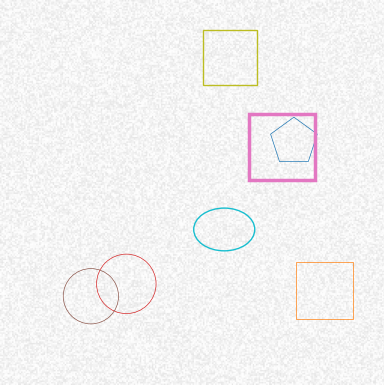[{"shape": "pentagon", "thickness": 0.5, "radius": 0.32, "center": [0.763, 0.632]}, {"shape": "square", "thickness": 0.5, "radius": 0.37, "center": [0.843, 0.245]}, {"shape": "circle", "thickness": 0.5, "radius": 0.39, "center": [0.328, 0.263]}, {"shape": "circle", "thickness": 0.5, "radius": 0.36, "center": [0.236, 0.231]}, {"shape": "square", "thickness": 2.5, "radius": 0.43, "center": [0.732, 0.617]}, {"shape": "square", "thickness": 1, "radius": 0.35, "center": [0.598, 0.851]}, {"shape": "oval", "thickness": 1, "radius": 0.4, "center": [0.582, 0.404]}]